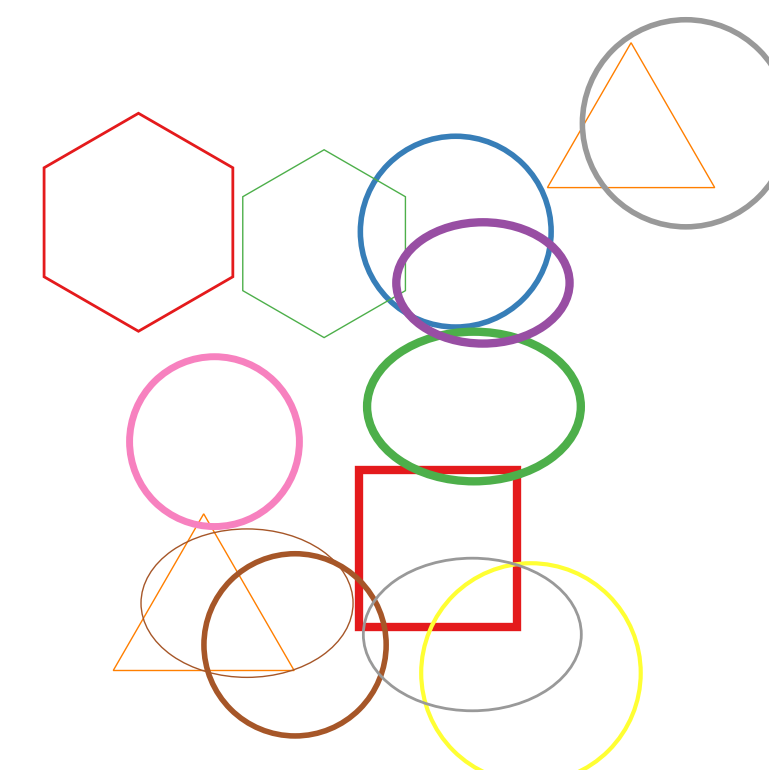[{"shape": "square", "thickness": 3, "radius": 0.51, "center": [0.569, 0.288]}, {"shape": "hexagon", "thickness": 1, "radius": 0.71, "center": [0.18, 0.711]}, {"shape": "circle", "thickness": 2, "radius": 0.62, "center": [0.592, 0.699]}, {"shape": "oval", "thickness": 3, "radius": 0.69, "center": [0.616, 0.472]}, {"shape": "hexagon", "thickness": 0.5, "radius": 0.61, "center": [0.421, 0.684]}, {"shape": "oval", "thickness": 3, "radius": 0.56, "center": [0.627, 0.633]}, {"shape": "triangle", "thickness": 0.5, "radius": 0.63, "center": [0.82, 0.819]}, {"shape": "triangle", "thickness": 0.5, "radius": 0.68, "center": [0.265, 0.197]}, {"shape": "circle", "thickness": 1.5, "radius": 0.71, "center": [0.69, 0.126]}, {"shape": "circle", "thickness": 2, "radius": 0.59, "center": [0.383, 0.163]}, {"shape": "oval", "thickness": 0.5, "radius": 0.69, "center": [0.321, 0.217]}, {"shape": "circle", "thickness": 2.5, "radius": 0.55, "center": [0.279, 0.426]}, {"shape": "oval", "thickness": 1, "radius": 0.71, "center": [0.613, 0.176]}, {"shape": "circle", "thickness": 2, "radius": 0.67, "center": [0.891, 0.84]}]